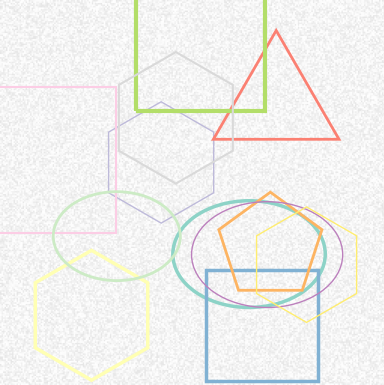[{"shape": "oval", "thickness": 2.5, "radius": 0.99, "center": [0.647, 0.34]}, {"shape": "hexagon", "thickness": 2.5, "radius": 0.84, "center": [0.238, 0.181]}, {"shape": "hexagon", "thickness": 1, "radius": 0.79, "center": [0.419, 0.578]}, {"shape": "triangle", "thickness": 2, "radius": 0.94, "center": [0.717, 0.732]}, {"shape": "square", "thickness": 2.5, "radius": 0.72, "center": [0.68, 0.155]}, {"shape": "pentagon", "thickness": 2, "radius": 0.7, "center": [0.702, 0.36]}, {"shape": "square", "thickness": 3, "radius": 0.84, "center": [0.521, 0.88]}, {"shape": "square", "thickness": 1.5, "radius": 0.95, "center": [0.113, 0.584]}, {"shape": "hexagon", "thickness": 1.5, "radius": 0.85, "center": [0.457, 0.694]}, {"shape": "oval", "thickness": 1, "radius": 0.98, "center": [0.694, 0.339]}, {"shape": "oval", "thickness": 2, "radius": 0.83, "center": [0.303, 0.387]}, {"shape": "hexagon", "thickness": 1, "radius": 0.75, "center": [0.796, 0.313]}]